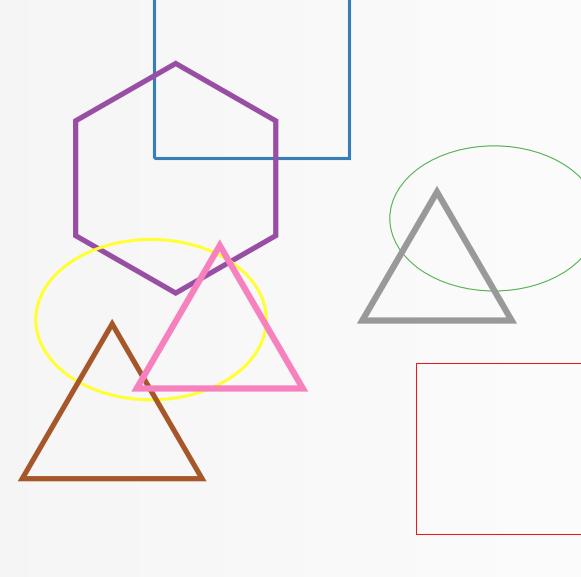[{"shape": "square", "thickness": 0.5, "radius": 0.74, "center": [0.863, 0.223]}, {"shape": "square", "thickness": 1.5, "radius": 0.84, "center": [0.432, 0.893]}, {"shape": "oval", "thickness": 0.5, "radius": 0.9, "center": [0.85, 0.621]}, {"shape": "hexagon", "thickness": 2.5, "radius": 0.99, "center": [0.302, 0.69]}, {"shape": "oval", "thickness": 1.5, "radius": 0.99, "center": [0.26, 0.446]}, {"shape": "triangle", "thickness": 2.5, "radius": 0.89, "center": [0.193, 0.26]}, {"shape": "triangle", "thickness": 3, "radius": 0.83, "center": [0.378, 0.409]}, {"shape": "triangle", "thickness": 3, "radius": 0.74, "center": [0.752, 0.518]}]